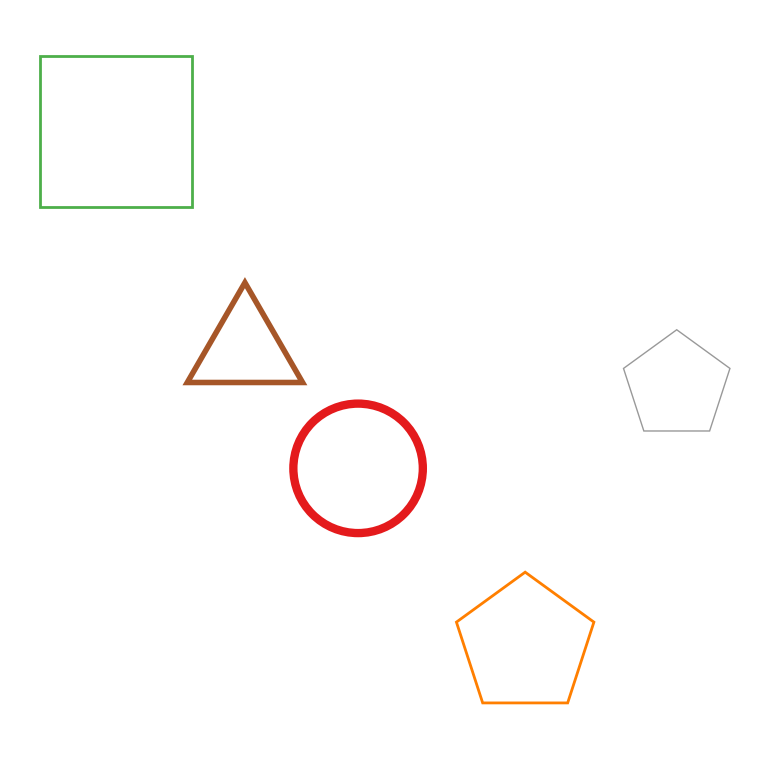[{"shape": "circle", "thickness": 3, "radius": 0.42, "center": [0.465, 0.392]}, {"shape": "square", "thickness": 1, "radius": 0.49, "center": [0.151, 0.829]}, {"shape": "pentagon", "thickness": 1, "radius": 0.47, "center": [0.682, 0.163]}, {"shape": "triangle", "thickness": 2, "radius": 0.43, "center": [0.318, 0.546]}, {"shape": "pentagon", "thickness": 0.5, "radius": 0.36, "center": [0.879, 0.499]}]